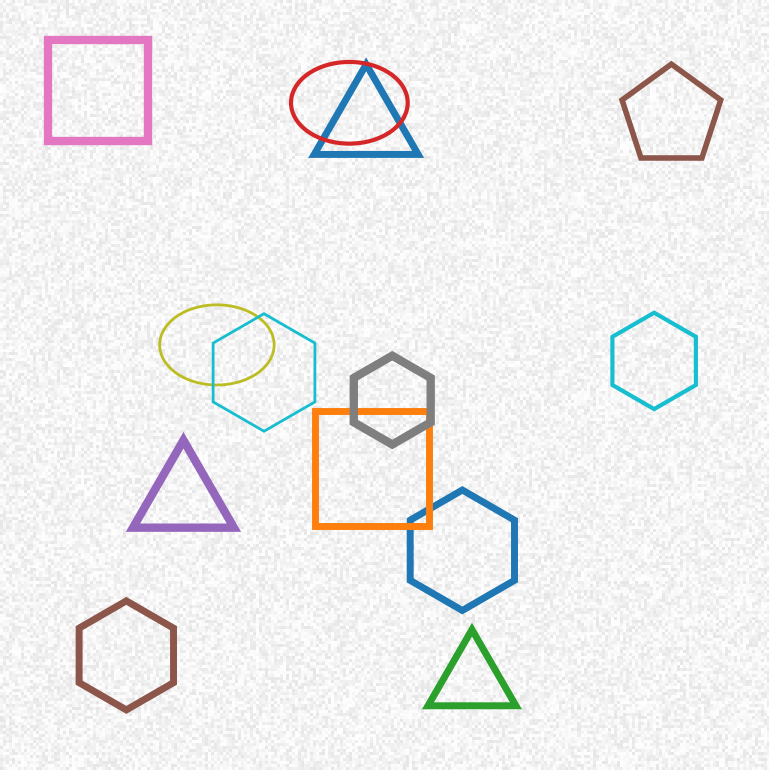[{"shape": "hexagon", "thickness": 2.5, "radius": 0.39, "center": [0.6, 0.285]}, {"shape": "triangle", "thickness": 2.5, "radius": 0.39, "center": [0.476, 0.838]}, {"shape": "square", "thickness": 2.5, "radius": 0.37, "center": [0.483, 0.392]}, {"shape": "triangle", "thickness": 2.5, "radius": 0.33, "center": [0.613, 0.116]}, {"shape": "oval", "thickness": 1.5, "radius": 0.38, "center": [0.454, 0.867]}, {"shape": "triangle", "thickness": 3, "radius": 0.38, "center": [0.238, 0.353]}, {"shape": "hexagon", "thickness": 2.5, "radius": 0.35, "center": [0.164, 0.149]}, {"shape": "pentagon", "thickness": 2, "radius": 0.34, "center": [0.872, 0.849]}, {"shape": "square", "thickness": 3, "radius": 0.33, "center": [0.127, 0.882]}, {"shape": "hexagon", "thickness": 3, "radius": 0.29, "center": [0.509, 0.48]}, {"shape": "oval", "thickness": 1, "radius": 0.37, "center": [0.282, 0.552]}, {"shape": "hexagon", "thickness": 1, "radius": 0.38, "center": [0.343, 0.516]}, {"shape": "hexagon", "thickness": 1.5, "radius": 0.31, "center": [0.85, 0.531]}]